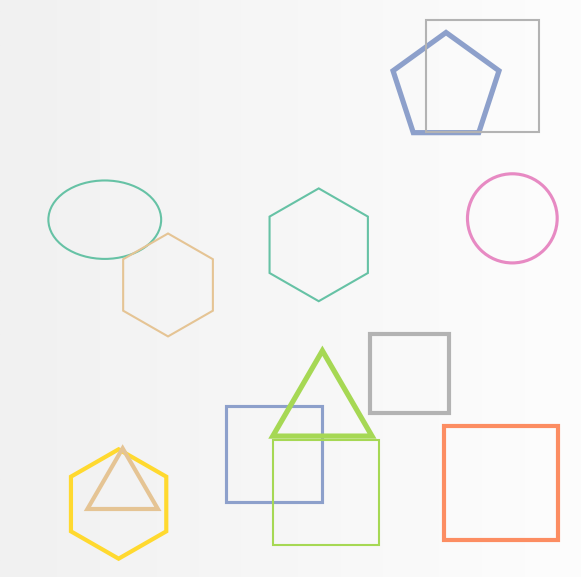[{"shape": "hexagon", "thickness": 1, "radius": 0.49, "center": [0.548, 0.575]}, {"shape": "oval", "thickness": 1, "radius": 0.49, "center": [0.18, 0.619]}, {"shape": "square", "thickness": 2, "radius": 0.49, "center": [0.862, 0.163]}, {"shape": "square", "thickness": 1.5, "radius": 0.41, "center": [0.472, 0.213]}, {"shape": "pentagon", "thickness": 2.5, "radius": 0.48, "center": [0.767, 0.847]}, {"shape": "circle", "thickness": 1.5, "radius": 0.39, "center": [0.881, 0.621]}, {"shape": "square", "thickness": 1, "radius": 0.46, "center": [0.56, 0.146]}, {"shape": "triangle", "thickness": 2.5, "radius": 0.49, "center": [0.555, 0.293]}, {"shape": "hexagon", "thickness": 2, "radius": 0.47, "center": [0.204, 0.126]}, {"shape": "triangle", "thickness": 2, "radius": 0.35, "center": [0.211, 0.153]}, {"shape": "hexagon", "thickness": 1, "radius": 0.45, "center": [0.289, 0.506]}, {"shape": "square", "thickness": 1, "radius": 0.48, "center": [0.83, 0.868]}, {"shape": "square", "thickness": 2, "radius": 0.34, "center": [0.705, 0.353]}]